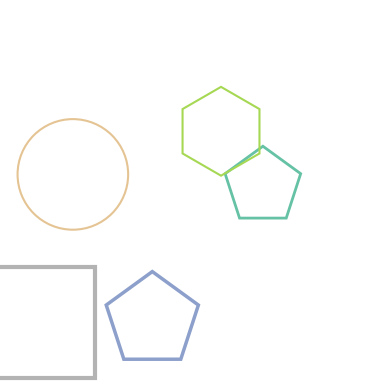[{"shape": "pentagon", "thickness": 2, "radius": 0.52, "center": [0.683, 0.517]}, {"shape": "pentagon", "thickness": 2.5, "radius": 0.63, "center": [0.396, 0.169]}, {"shape": "hexagon", "thickness": 1.5, "radius": 0.58, "center": [0.574, 0.659]}, {"shape": "circle", "thickness": 1.5, "radius": 0.72, "center": [0.189, 0.547]}, {"shape": "square", "thickness": 3, "radius": 0.72, "center": [0.103, 0.162]}]